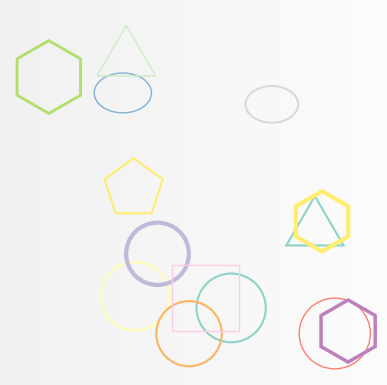[{"shape": "circle", "thickness": 1.5, "radius": 0.45, "center": [0.597, 0.2]}, {"shape": "triangle", "thickness": 1.5, "radius": 0.43, "center": [0.813, 0.405]}, {"shape": "circle", "thickness": 1.5, "radius": 0.44, "center": [0.348, 0.23]}, {"shape": "circle", "thickness": 3, "radius": 0.4, "center": [0.406, 0.341]}, {"shape": "circle", "thickness": 1, "radius": 0.46, "center": [0.864, 0.134]}, {"shape": "oval", "thickness": 1, "radius": 0.37, "center": [0.317, 0.759]}, {"shape": "circle", "thickness": 1.5, "radius": 0.42, "center": [0.488, 0.133]}, {"shape": "hexagon", "thickness": 2, "radius": 0.47, "center": [0.126, 0.8]}, {"shape": "square", "thickness": 1, "radius": 0.43, "center": [0.53, 0.227]}, {"shape": "oval", "thickness": 1.5, "radius": 0.34, "center": [0.702, 0.729]}, {"shape": "hexagon", "thickness": 2.5, "radius": 0.4, "center": [0.898, 0.14]}, {"shape": "triangle", "thickness": 1, "radius": 0.44, "center": [0.326, 0.846]}, {"shape": "hexagon", "thickness": 3, "radius": 0.39, "center": [0.831, 0.425]}, {"shape": "pentagon", "thickness": 1.5, "radius": 0.39, "center": [0.345, 0.51]}]